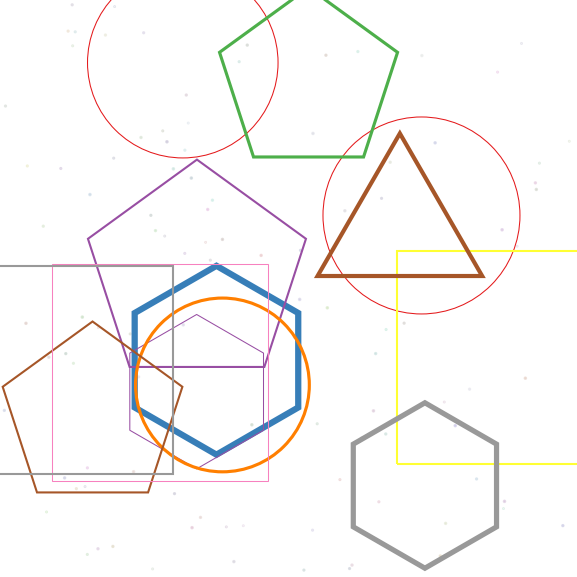[{"shape": "circle", "thickness": 0.5, "radius": 0.82, "center": [0.317, 0.891]}, {"shape": "circle", "thickness": 0.5, "radius": 0.85, "center": [0.73, 0.626]}, {"shape": "hexagon", "thickness": 3, "radius": 0.82, "center": [0.375, 0.375]}, {"shape": "pentagon", "thickness": 1.5, "radius": 0.81, "center": [0.534, 0.858]}, {"shape": "hexagon", "thickness": 0.5, "radius": 0.67, "center": [0.341, 0.321]}, {"shape": "pentagon", "thickness": 1, "radius": 0.99, "center": [0.341, 0.524]}, {"shape": "circle", "thickness": 1.5, "radius": 0.75, "center": [0.385, 0.333]}, {"shape": "square", "thickness": 1, "radius": 0.93, "center": [0.873, 0.38]}, {"shape": "pentagon", "thickness": 1, "radius": 0.82, "center": [0.16, 0.279]}, {"shape": "triangle", "thickness": 2, "radius": 0.82, "center": [0.692, 0.603]}, {"shape": "square", "thickness": 0.5, "radius": 0.94, "center": [0.278, 0.354]}, {"shape": "square", "thickness": 1, "radius": 0.9, "center": [0.12, 0.359]}, {"shape": "hexagon", "thickness": 2.5, "radius": 0.72, "center": [0.736, 0.158]}]